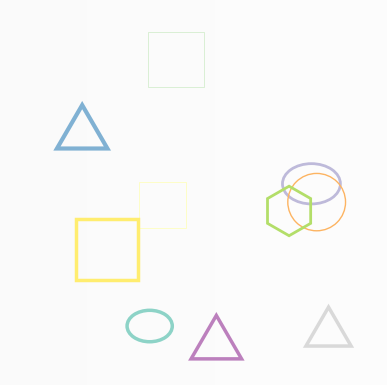[{"shape": "oval", "thickness": 2.5, "radius": 0.29, "center": [0.386, 0.153]}, {"shape": "square", "thickness": 0.5, "radius": 0.3, "center": [0.419, 0.467]}, {"shape": "oval", "thickness": 2, "radius": 0.37, "center": [0.804, 0.523]}, {"shape": "triangle", "thickness": 3, "radius": 0.38, "center": [0.212, 0.652]}, {"shape": "circle", "thickness": 1, "radius": 0.37, "center": [0.817, 0.475]}, {"shape": "hexagon", "thickness": 2, "radius": 0.32, "center": [0.746, 0.452]}, {"shape": "triangle", "thickness": 2.5, "radius": 0.34, "center": [0.848, 0.135]}, {"shape": "triangle", "thickness": 2.5, "radius": 0.38, "center": [0.558, 0.105]}, {"shape": "square", "thickness": 0.5, "radius": 0.36, "center": [0.454, 0.846]}, {"shape": "square", "thickness": 2.5, "radius": 0.4, "center": [0.276, 0.352]}]